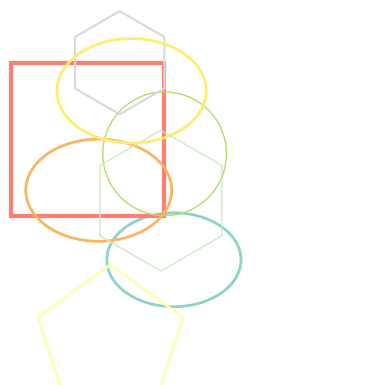[{"shape": "oval", "thickness": 2, "radius": 0.87, "center": [0.452, 0.325]}, {"shape": "pentagon", "thickness": 2, "radius": 0.99, "center": [0.287, 0.114]}, {"shape": "square", "thickness": 3, "radius": 0.99, "center": [0.227, 0.637]}, {"shape": "oval", "thickness": 2, "radius": 0.95, "center": [0.256, 0.506]}, {"shape": "circle", "thickness": 1, "radius": 0.8, "center": [0.428, 0.601]}, {"shape": "hexagon", "thickness": 1.5, "radius": 0.67, "center": [0.311, 0.837]}, {"shape": "hexagon", "thickness": 1, "radius": 0.91, "center": [0.418, 0.479]}, {"shape": "oval", "thickness": 2, "radius": 0.97, "center": [0.342, 0.764]}]